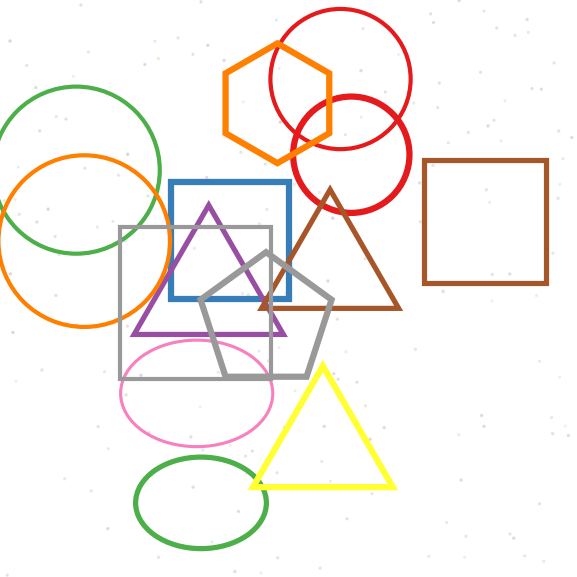[{"shape": "circle", "thickness": 2, "radius": 0.61, "center": [0.59, 0.862]}, {"shape": "circle", "thickness": 3, "radius": 0.5, "center": [0.608, 0.731]}, {"shape": "square", "thickness": 3, "radius": 0.51, "center": [0.398, 0.583]}, {"shape": "circle", "thickness": 2, "radius": 0.72, "center": [0.132, 0.705]}, {"shape": "oval", "thickness": 2.5, "radius": 0.57, "center": [0.348, 0.128]}, {"shape": "triangle", "thickness": 2.5, "radius": 0.75, "center": [0.361, 0.495]}, {"shape": "circle", "thickness": 2, "radius": 0.74, "center": [0.146, 0.582]}, {"shape": "hexagon", "thickness": 3, "radius": 0.52, "center": [0.48, 0.82]}, {"shape": "triangle", "thickness": 3, "radius": 0.7, "center": [0.559, 0.225]}, {"shape": "square", "thickness": 2.5, "radius": 0.53, "center": [0.84, 0.616]}, {"shape": "triangle", "thickness": 2.5, "radius": 0.69, "center": [0.572, 0.534]}, {"shape": "oval", "thickness": 1.5, "radius": 0.66, "center": [0.341, 0.318]}, {"shape": "pentagon", "thickness": 3, "radius": 0.6, "center": [0.461, 0.443]}, {"shape": "square", "thickness": 2, "radius": 0.66, "center": [0.338, 0.474]}]